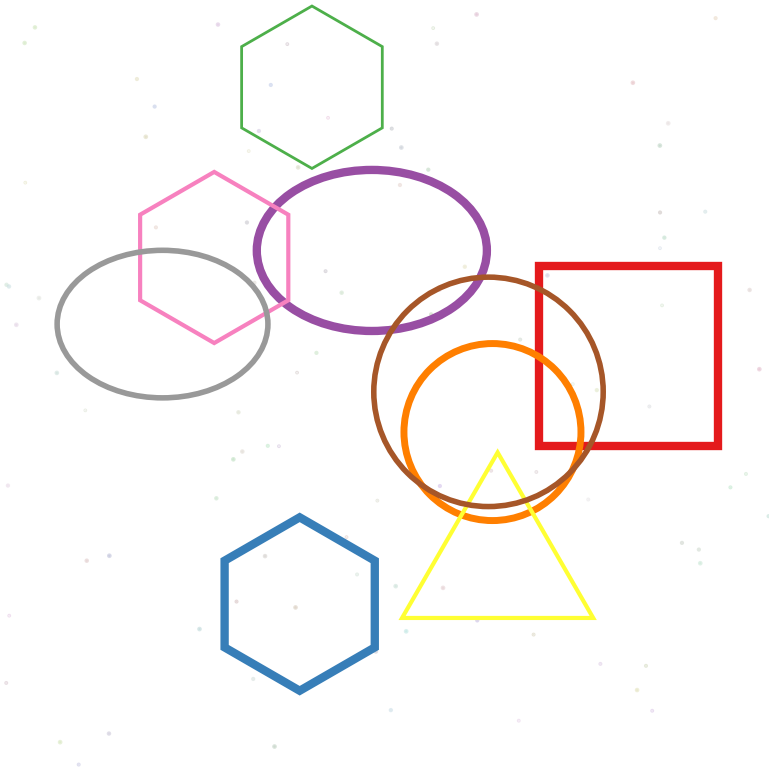[{"shape": "square", "thickness": 3, "radius": 0.58, "center": [0.817, 0.538]}, {"shape": "hexagon", "thickness": 3, "radius": 0.56, "center": [0.389, 0.216]}, {"shape": "hexagon", "thickness": 1, "radius": 0.53, "center": [0.405, 0.887]}, {"shape": "oval", "thickness": 3, "radius": 0.75, "center": [0.483, 0.675]}, {"shape": "circle", "thickness": 2.5, "radius": 0.57, "center": [0.64, 0.439]}, {"shape": "triangle", "thickness": 1.5, "radius": 0.72, "center": [0.646, 0.269]}, {"shape": "circle", "thickness": 2, "radius": 0.74, "center": [0.634, 0.491]}, {"shape": "hexagon", "thickness": 1.5, "radius": 0.56, "center": [0.278, 0.666]}, {"shape": "oval", "thickness": 2, "radius": 0.68, "center": [0.211, 0.579]}]